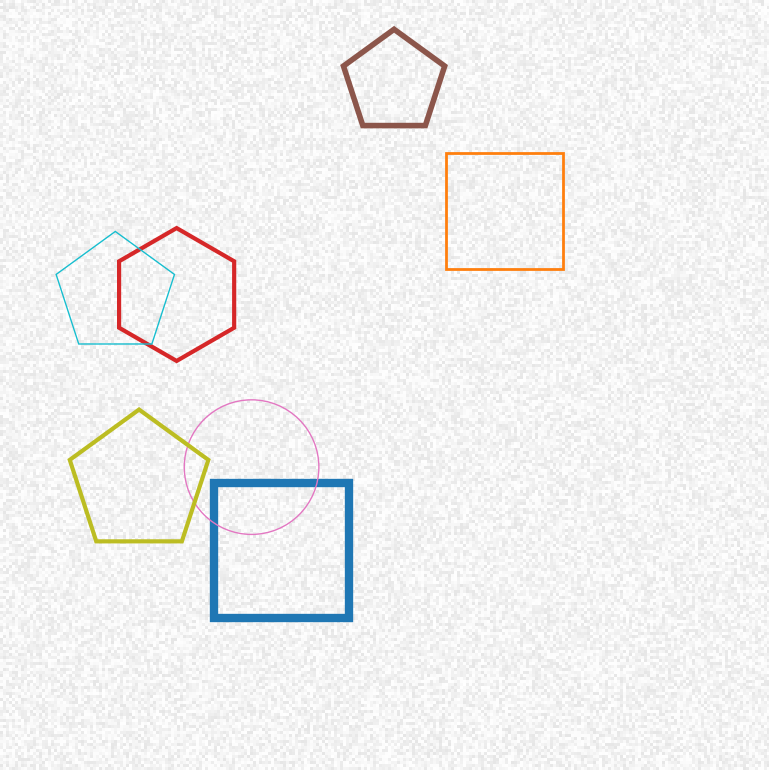[{"shape": "square", "thickness": 3, "radius": 0.44, "center": [0.365, 0.285]}, {"shape": "square", "thickness": 1, "radius": 0.38, "center": [0.655, 0.726]}, {"shape": "hexagon", "thickness": 1.5, "radius": 0.43, "center": [0.229, 0.618]}, {"shape": "pentagon", "thickness": 2, "radius": 0.35, "center": [0.512, 0.893]}, {"shape": "circle", "thickness": 0.5, "radius": 0.44, "center": [0.327, 0.393]}, {"shape": "pentagon", "thickness": 1.5, "radius": 0.47, "center": [0.181, 0.373]}, {"shape": "pentagon", "thickness": 0.5, "radius": 0.4, "center": [0.15, 0.619]}]